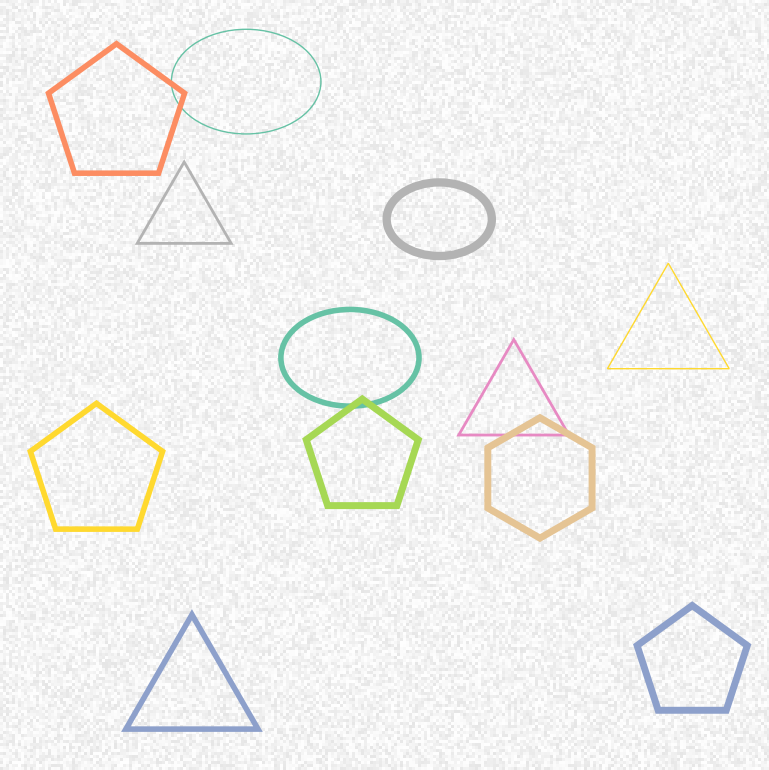[{"shape": "oval", "thickness": 0.5, "radius": 0.49, "center": [0.32, 0.894]}, {"shape": "oval", "thickness": 2, "radius": 0.45, "center": [0.454, 0.535]}, {"shape": "pentagon", "thickness": 2, "radius": 0.46, "center": [0.151, 0.85]}, {"shape": "triangle", "thickness": 2, "radius": 0.5, "center": [0.249, 0.103]}, {"shape": "pentagon", "thickness": 2.5, "radius": 0.38, "center": [0.899, 0.138]}, {"shape": "triangle", "thickness": 1, "radius": 0.41, "center": [0.667, 0.476]}, {"shape": "pentagon", "thickness": 2.5, "radius": 0.38, "center": [0.47, 0.405]}, {"shape": "pentagon", "thickness": 2, "radius": 0.45, "center": [0.125, 0.386]}, {"shape": "triangle", "thickness": 0.5, "radius": 0.46, "center": [0.868, 0.567]}, {"shape": "hexagon", "thickness": 2.5, "radius": 0.39, "center": [0.701, 0.379]}, {"shape": "oval", "thickness": 3, "radius": 0.34, "center": [0.57, 0.715]}, {"shape": "triangle", "thickness": 1, "radius": 0.35, "center": [0.239, 0.719]}]